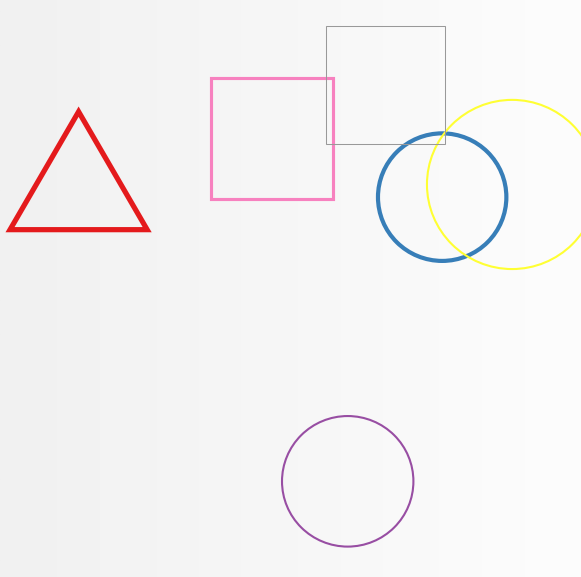[{"shape": "triangle", "thickness": 2.5, "radius": 0.68, "center": [0.135, 0.67]}, {"shape": "circle", "thickness": 2, "radius": 0.55, "center": [0.761, 0.658]}, {"shape": "circle", "thickness": 1, "radius": 0.57, "center": [0.598, 0.166]}, {"shape": "circle", "thickness": 1, "radius": 0.73, "center": [0.881, 0.68]}, {"shape": "square", "thickness": 1.5, "radius": 0.52, "center": [0.468, 0.76]}, {"shape": "square", "thickness": 0.5, "radius": 0.51, "center": [0.664, 0.852]}]